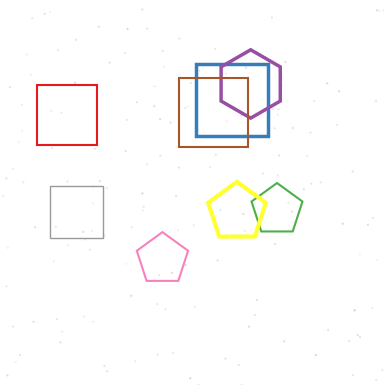[{"shape": "square", "thickness": 1.5, "radius": 0.39, "center": [0.173, 0.702]}, {"shape": "square", "thickness": 2.5, "radius": 0.47, "center": [0.603, 0.74]}, {"shape": "pentagon", "thickness": 1.5, "radius": 0.35, "center": [0.72, 0.455]}, {"shape": "hexagon", "thickness": 2.5, "radius": 0.44, "center": [0.651, 0.782]}, {"shape": "pentagon", "thickness": 3, "radius": 0.39, "center": [0.616, 0.449]}, {"shape": "square", "thickness": 1.5, "radius": 0.45, "center": [0.555, 0.708]}, {"shape": "pentagon", "thickness": 1.5, "radius": 0.35, "center": [0.422, 0.327]}, {"shape": "square", "thickness": 1, "radius": 0.34, "center": [0.199, 0.45]}]